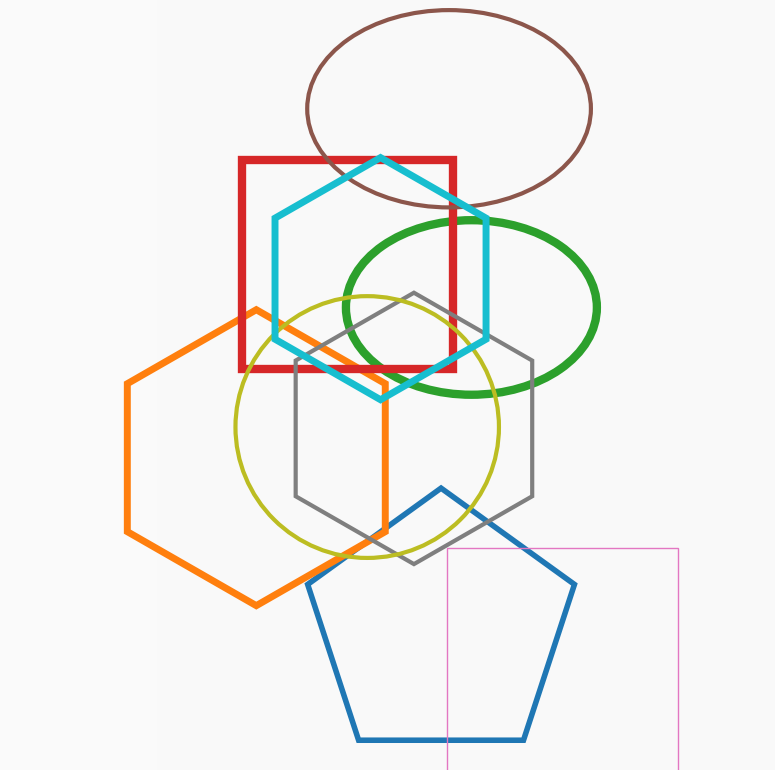[{"shape": "pentagon", "thickness": 2, "radius": 0.9, "center": [0.569, 0.185]}, {"shape": "hexagon", "thickness": 2.5, "radius": 0.96, "center": [0.331, 0.406]}, {"shape": "oval", "thickness": 3, "radius": 0.81, "center": [0.608, 0.601]}, {"shape": "square", "thickness": 3, "radius": 0.68, "center": [0.448, 0.656]}, {"shape": "oval", "thickness": 1.5, "radius": 0.92, "center": [0.579, 0.859]}, {"shape": "square", "thickness": 0.5, "radius": 0.75, "center": [0.726, 0.139]}, {"shape": "hexagon", "thickness": 1.5, "radius": 0.88, "center": [0.534, 0.444]}, {"shape": "circle", "thickness": 1.5, "radius": 0.85, "center": [0.474, 0.445]}, {"shape": "hexagon", "thickness": 2.5, "radius": 0.79, "center": [0.491, 0.638]}]